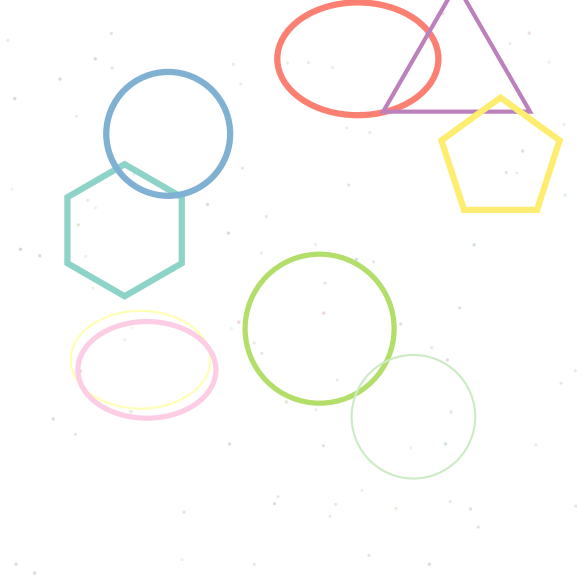[{"shape": "hexagon", "thickness": 3, "radius": 0.57, "center": [0.216, 0.6]}, {"shape": "oval", "thickness": 1, "radius": 0.6, "center": [0.243, 0.376]}, {"shape": "oval", "thickness": 3, "radius": 0.7, "center": [0.62, 0.897]}, {"shape": "circle", "thickness": 3, "radius": 0.54, "center": [0.291, 0.767]}, {"shape": "circle", "thickness": 2.5, "radius": 0.65, "center": [0.553, 0.43]}, {"shape": "oval", "thickness": 2.5, "radius": 0.6, "center": [0.254, 0.359]}, {"shape": "triangle", "thickness": 2, "radius": 0.73, "center": [0.791, 0.879]}, {"shape": "circle", "thickness": 1, "radius": 0.54, "center": [0.716, 0.277]}, {"shape": "pentagon", "thickness": 3, "radius": 0.54, "center": [0.867, 0.723]}]